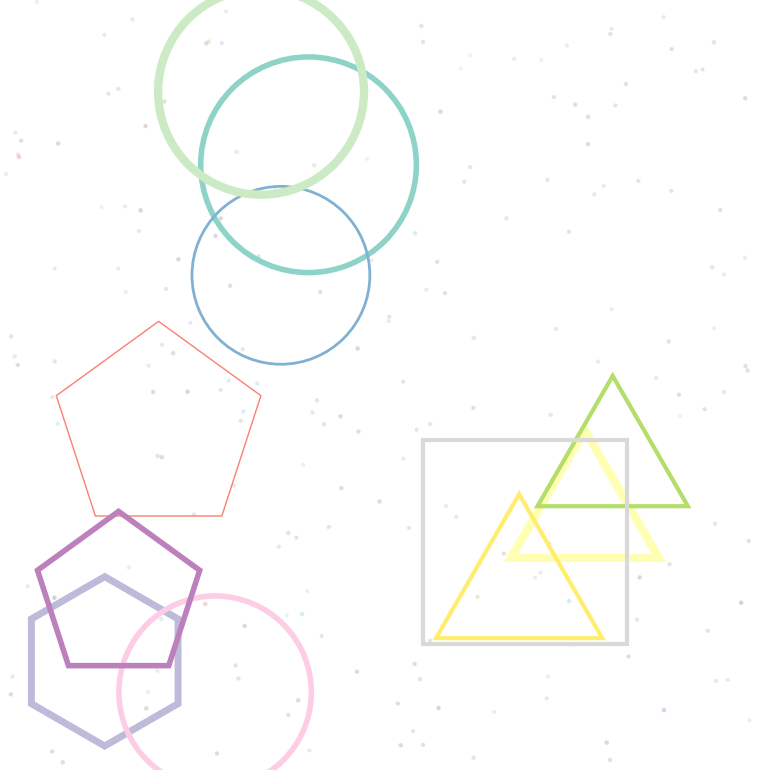[{"shape": "circle", "thickness": 2, "radius": 0.7, "center": [0.401, 0.786]}, {"shape": "triangle", "thickness": 3, "radius": 0.55, "center": [0.759, 0.331]}, {"shape": "hexagon", "thickness": 2.5, "radius": 0.55, "center": [0.136, 0.141]}, {"shape": "pentagon", "thickness": 0.5, "radius": 0.7, "center": [0.206, 0.443]}, {"shape": "circle", "thickness": 1, "radius": 0.58, "center": [0.365, 0.642]}, {"shape": "triangle", "thickness": 1.5, "radius": 0.56, "center": [0.796, 0.399]}, {"shape": "circle", "thickness": 2, "radius": 0.62, "center": [0.279, 0.101]}, {"shape": "square", "thickness": 1.5, "radius": 0.66, "center": [0.682, 0.296]}, {"shape": "pentagon", "thickness": 2, "radius": 0.55, "center": [0.154, 0.225]}, {"shape": "circle", "thickness": 3, "radius": 0.67, "center": [0.339, 0.881]}, {"shape": "triangle", "thickness": 1.5, "radius": 0.62, "center": [0.674, 0.234]}]